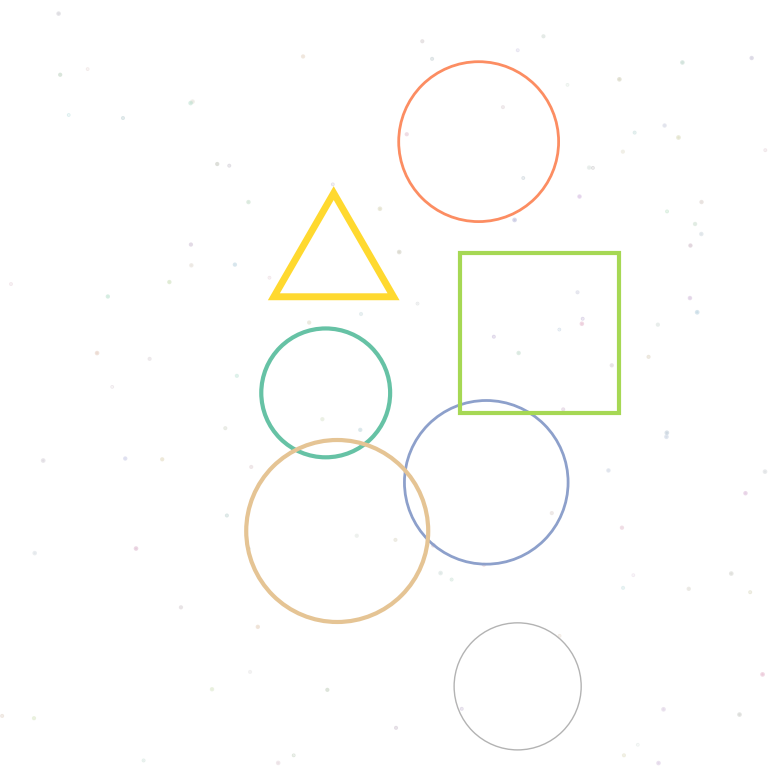[{"shape": "circle", "thickness": 1.5, "radius": 0.42, "center": [0.423, 0.49]}, {"shape": "circle", "thickness": 1, "radius": 0.52, "center": [0.622, 0.816]}, {"shape": "circle", "thickness": 1, "radius": 0.53, "center": [0.632, 0.374]}, {"shape": "square", "thickness": 1.5, "radius": 0.52, "center": [0.7, 0.567]}, {"shape": "triangle", "thickness": 2.5, "radius": 0.45, "center": [0.433, 0.659]}, {"shape": "circle", "thickness": 1.5, "radius": 0.59, "center": [0.438, 0.31]}, {"shape": "circle", "thickness": 0.5, "radius": 0.41, "center": [0.672, 0.109]}]